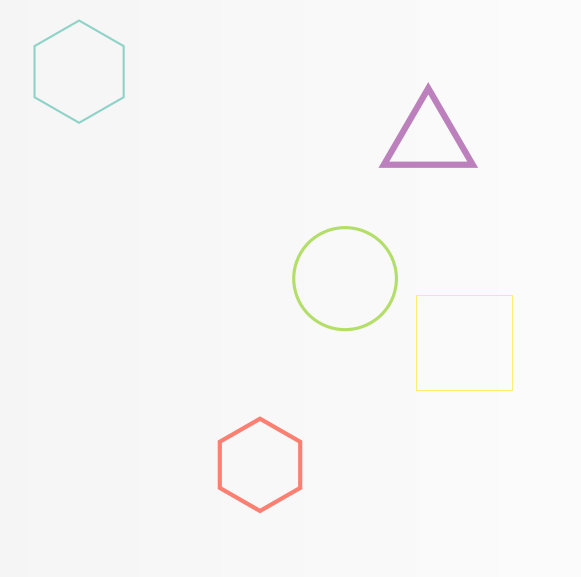[{"shape": "hexagon", "thickness": 1, "radius": 0.44, "center": [0.136, 0.875]}, {"shape": "hexagon", "thickness": 2, "radius": 0.4, "center": [0.447, 0.194]}, {"shape": "circle", "thickness": 1.5, "radius": 0.44, "center": [0.594, 0.517]}, {"shape": "triangle", "thickness": 3, "radius": 0.44, "center": [0.737, 0.758]}, {"shape": "square", "thickness": 0.5, "radius": 0.41, "center": [0.798, 0.406]}]